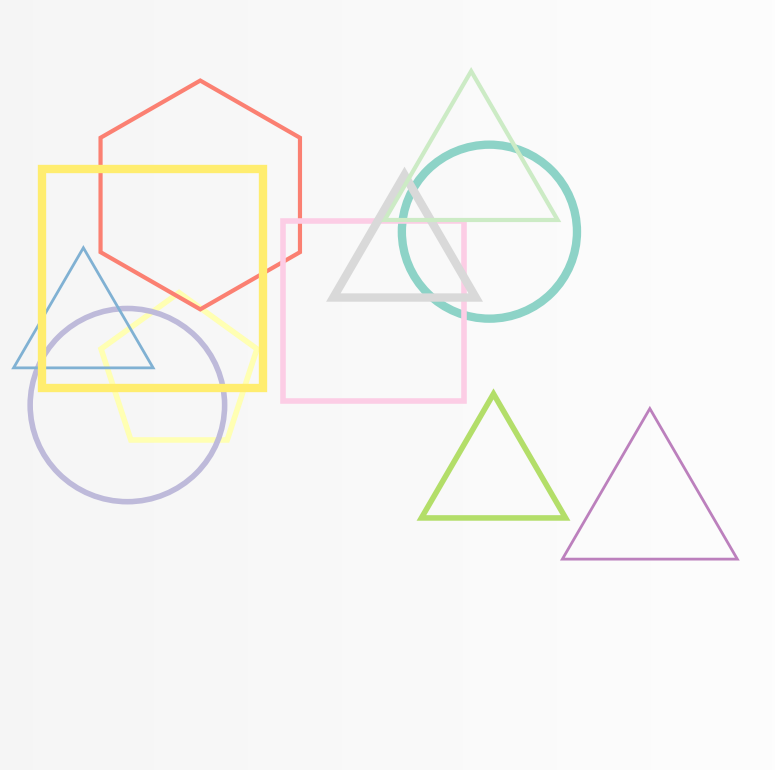[{"shape": "circle", "thickness": 3, "radius": 0.56, "center": [0.632, 0.699]}, {"shape": "pentagon", "thickness": 2, "radius": 0.53, "center": [0.231, 0.514]}, {"shape": "circle", "thickness": 2, "radius": 0.63, "center": [0.164, 0.474]}, {"shape": "hexagon", "thickness": 1.5, "radius": 0.74, "center": [0.258, 0.747]}, {"shape": "triangle", "thickness": 1, "radius": 0.52, "center": [0.108, 0.574]}, {"shape": "triangle", "thickness": 2, "radius": 0.54, "center": [0.637, 0.381]}, {"shape": "square", "thickness": 2, "radius": 0.58, "center": [0.482, 0.596]}, {"shape": "triangle", "thickness": 3, "radius": 0.53, "center": [0.522, 0.667]}, {"shape": "triangle", "thickness": 1, "radius": 0.65, "center": [0.839, 0.339]}, {"shape": "triangle", "thickness": 1.5, "radius": 0.64, "center": [0.608, 0.779]}, {"shape": "square", "thickness": 3, "radius": 0.71, "center": [0.197, 0.639]}]